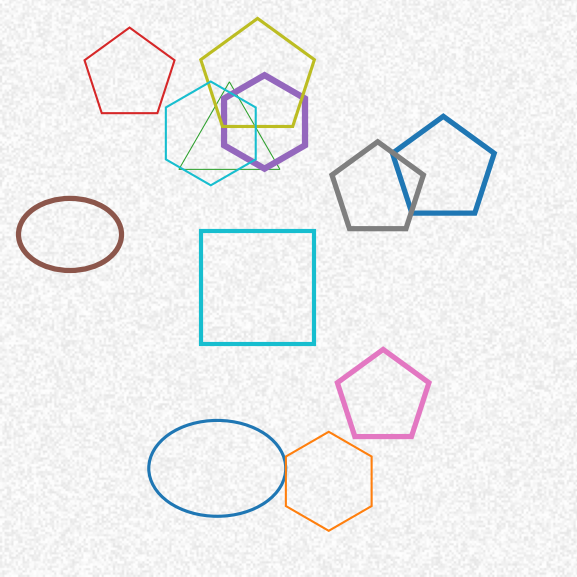[{"shape": "pentagon", "thickness": 2.5, "radius": 0.46, "center": [0.768, 0.705]}, {"shape": "oval", "thickness": 1.5, "radius": 0.59, "center": [0.376, 0.188]}, {"shape": "hexagon", "thickness": 1, "radius": 0.43, "center": [0.569, 0.166]}, {"shape": "triangle", "thickness": 0.5, "radius": 0.51, "center": [0.397, 0.756]}, {"shape": "pentagon", "thickness": 1, "radius": 0.41, "center": [0.224, 0.869]}, {"shape": "hexagon", "thickness": 3, "radius": 0.4, "center": [0.458, 0.788]}, {"shape": "oval", "thickness": 2.5, "radius": 0.45, "center": [0.121, 0.593]}, {"shape": "pentagon", "thickness": 2.5, "radius": 0.42, "center": [0.663, 0.311]}, {"shape": "pentagon", "thickness": 2.5, "radius": 0.42, "center": [0.654, 0.67]}, {"shape": "pentagon", "thickness": 1.5, "radius": 0.52, "center": [0.446, 0.864]}, {"shape": "square", "thickness": 2, "radius": 0.49, "center": [0.446, 0.501]}, {"shape": "hexagon", "thickness": 1, "radius": 0.45, "center": [0.365, 0.768]}]